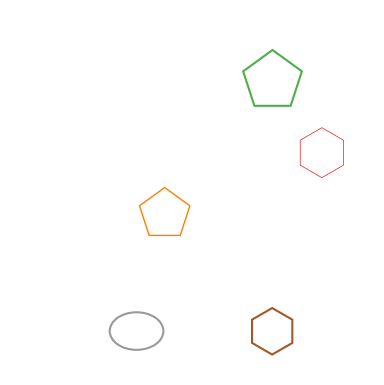[{"shape": "hexagon", "thickness": 0.5, "radius": 0.32, "center": [0.836, 0.603]}, {"shape": "pentagon", "thickness": 1.5, "radius": 0.4, "center": [0.708, 0.79]}, {"shape": "pentagon", "thickness": 1, "radius": 0.34, "center": [0.428, 0.444]}, {"shape": "hexagon", "thickness": 1.5, "radius": 0.3, "center": [0.707, 0.139]}, {"shape": "oval", "thickness": 1.5, "radius": 0.35, "center": [0.355, 0.14]}]